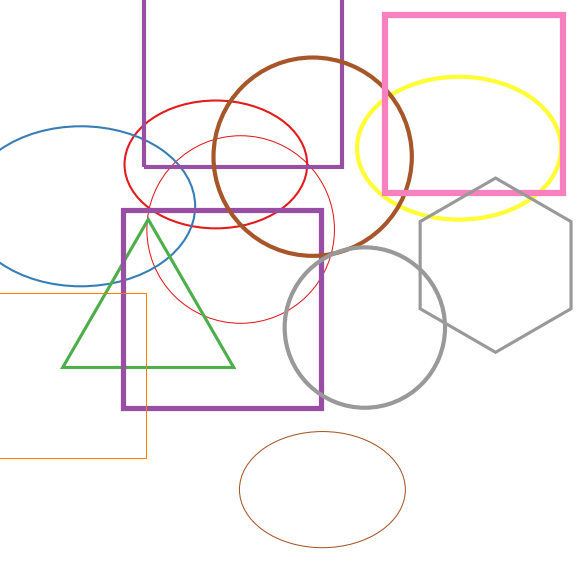[{"shape": "oval", "thickness": 1, "radius": 0.79, "center": [0.374, 0.714]}, {"shape": "circle", "thickness": 0.5, "radius": 0.81, "center": [0.417, 0.602]}, {"shape": "oval", "thickness": 1, "radius": 0.99, "center": [0.14, 0.642]}, {"shape": "triangle", "thickness": 1.5, "radius": 0.85, "center": [0.257, 0.448]}, {"shape": "square", "thickness": 2, "radius": 0.86, "center": [0.421, 0.882]}, {"shape": "square", "thickness": 2.5, "radius": 0.86, "center": [0.384, 0.464]}, {"shape": "square", "thickness": 0.5, "radius": 0.71, "center": [0.111, 0.349]}, {"shape": "oval", "thickness": 2, "radius": 0.88, "center": [0.795, 0.743]}, {"shape": "circle", "thickness": 2, "radius": 0.86, "center": [0.541, 0.728]}, {"shape": "oval", "thickness": 0.5, "radius": 0.72, "center": [0.558, 0.151]}, {"shape": "square", "thickness": 3, "radius": 0.77, "center": [0.821, 0.819]}, {"shape": "hexagon", "thickness": 1.5, "radius": 0.75, "center": [0.858, 0.54]}, {"shape": "circle", "thickness": 2, "radius": 0.69, "center": [0.632, 0.432]}]